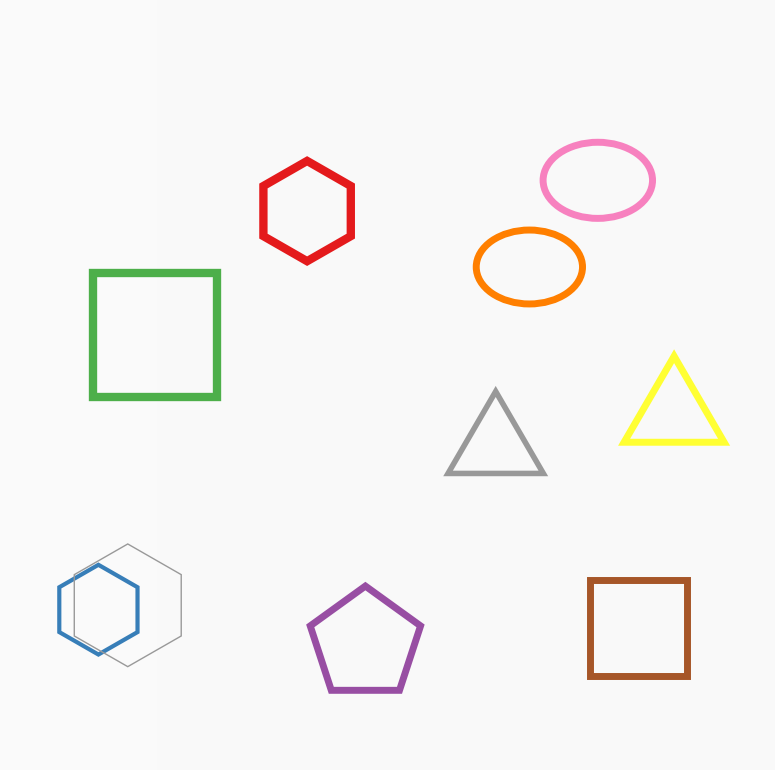[{"shape": "hexagon", "thickness": 3, "radius": 0.33, "center": [0.396, 0.726]}, {"shape": "hexagon", "thickness": 1.5, "radius": 0.29, "center": [0.127, 0.208]}, {"shape": "square", "thickness": 3, "radius": 0.4, "center": [0.2, 0.565]}, {"shape": "pentagon", "thickness": 2.5, "radius": 0.37, "center": [0.471, 0.164]}, {"shape": "oval", "thickness": 2.5, "radius": 0.34, "center": [0.683, 0.653]}, {"shape": "triangle", "thickness": 2.5, "radius": 0.37, "center": [0.87, 0.463]}, {"shape": "square", "thickness": 2.5, "radius": 0.31, "center": [0.824, 0.185]}, {"shape": "oval", "thickness": 2.5, "radius": 0.35, "center": [0.771, 0.766]}, {"shape": "hexagon", "thickness": 0.5, "radius": 0.4, "center": [0.165, 0.214]}, {"shape": "triangle", "thickness": 2, "radius": 0.35, "center": [0.64, 0.421]}]